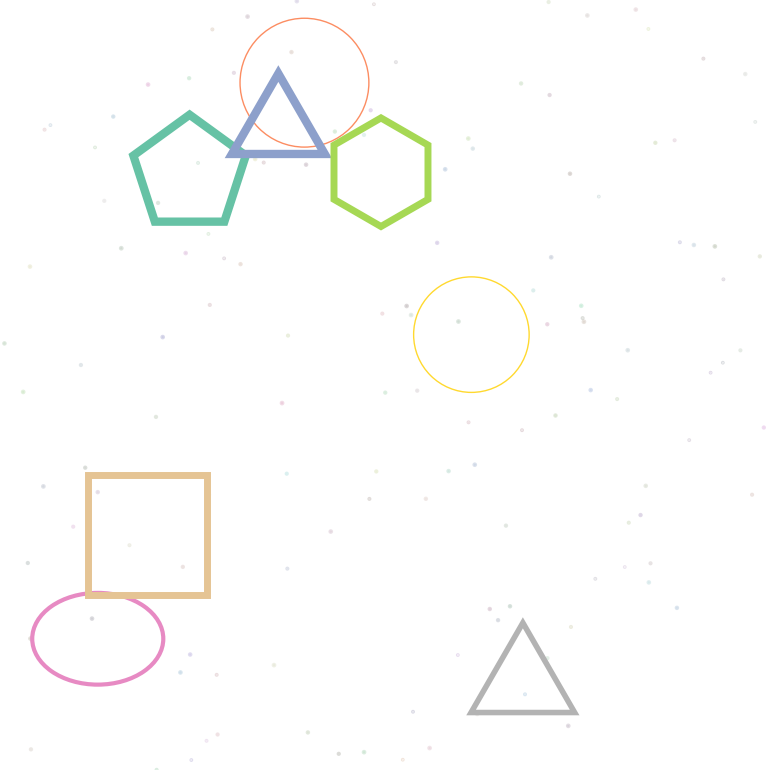[{"shape": "pentagon", "thickness": 3, "radius": 0.38, "center": [0.246, 0.774]}, {"shape": "circle", "thickness": 0.5, "radius": 0.42, "center": [0.395, 0.893]}, {"shape": "triangle", "thickness": 3, "radius": 0.35, "center": [0.361, 0.835]}, {"shape": "oval", "thickness": 1.5, "radius": 0.43, "center": [0.127, 0.17]}, {"shape": "hexagon", "thickness": 2.5, "radius": 0.35, "center": [0.495, 0.776]}, {"shape": "circle", "thickness": 0.5, "radius": 0.38, "center": [0.612, 0.565]}, {"shape": "square", "thickness": 2.5, "radius": 0.39, "center": [0.191, 0.305]}, {"shape": "triangle", "thickness": 2, "radius": 0.39, "center": [0.679, 0.113]}]